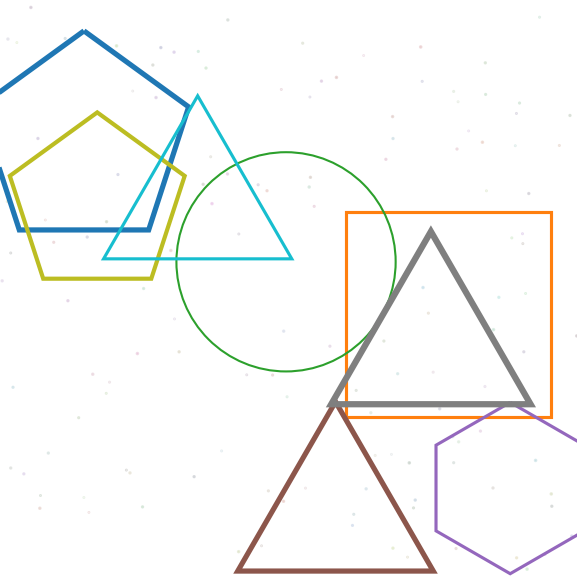[{"shape": "pentagon", "thickness": 2.5, "radius": 0.95, "center": [0.145, 0.755]}, {"shape": "square", "thickness": 1.5, "radius": 0.89, "center": [0.776, 0.454]}, {"shape": "circle", "thickness": 1, "radius": 0.95, "center": [0.495, 0.546]}, {"shape": "hexagon", "thickness": 1.5, "radius": 0.74, "center": [0.883, 0.154]}, {"shape": "triangle", "thickness": 2.5, "radius": 0.98, "center": [0.581, 0.108]}, {"shape": "triangle", "thickness": 3, "radius": 1.0, "center": [0.746, 0.399]}, {"shape": "pentagon", "thickness": 2, "radius": 0.8, "center": [0.168, 0.645]}, {"shape": "triangle", "thickness": 1.5, "radius": 0.94, "center": [0.342, 0.645]}]